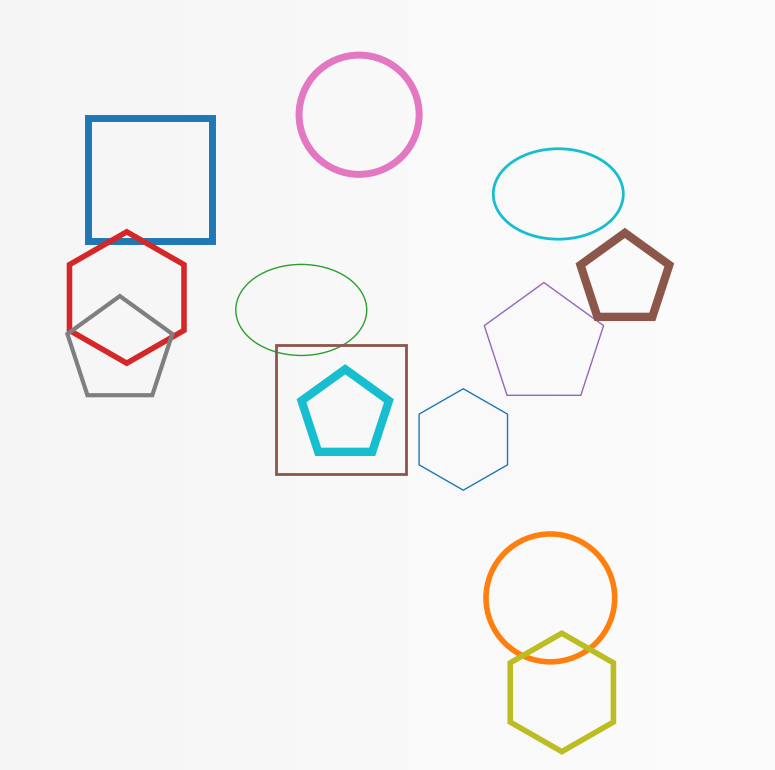[{"shape": "square", "thickness": 2.5, "radius": 0.4, "center": [0.194, 0.767]}, {"shape": "hexagon", "thickness": 0.5, "radius": 0.33, "center": [0.598, 0.429]}, {"shape": "circle", "thickness": 2, "radius": 0.42, "center": [0.71, 0.223]}, {"shape": "oval", "thickness": 0.5, "radius": 0.42, "center": [0.389, 0.597]}, {"shape": "hexagon", "thickness": 2, "radius": 0.43, "center": [0.164, 0.614]}, {"shape": "pentagon", "thickness": 0.5, "radius": 0.4, "center": [0.702, 0.552]}, {"shape": "pentagon", "thickness": 3, "radius": 0.3, "center": [0.806, 0.637]}, {"shape": "square", "thickness": 1, "radius": 0.42, "center": [0.44, 0.468]}, {"shape": "circle", "thickness": 2.5, "radius": 0.39, "center": [0.463, 0.851]}, {"shape": "pentagon", "thickness": 1.5, "radius": 0.36, "center": [0.155, 0.544]}, {"shape": "hexagon", "thickness": 2, "radius": 0.38, "center": [0.725, 0.101]}, {"shape": "oval", "thickness": 1, "radius": 0.42, "center": [0.72, 0.748]}, {"shape": "pentagon", "thickness": 3, "radius": 0.3, "center": [0.445, 0.461]}]